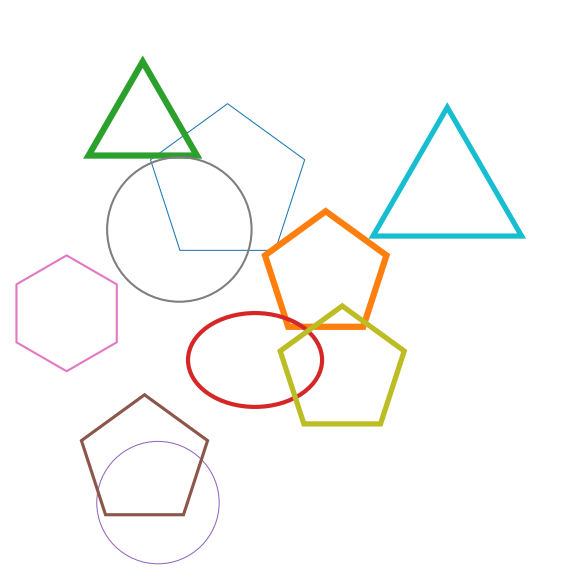[{"shape": "pentagon", "thickness": 0.5, "radius": 0.7, "center": [0.394, 0.679]}, {"shape": "pentagon", "thickness": 3, "radius": 0.55, "center": [0.564, 0.523]}, {"shape": "triangle", "thickness": 3, "radius": 0.54, "center": [0.247, 0.784]}, {"shape": "oval", "thickness": 2, "radius": 0.58, "center": [0.442, 0.376]}, {"shape": "circle", "thickness": 0.5, "radius": 0.53, "center": [0.274, 0.129]}, {"shape": "pentagon", "thickness": 1.5, "radius": 0.57, "center": [0.25, 0.201]}, {"shape": "hexagon", "thickness": 1, "radius": 0.5, "center": [0.115, 0.457]}, {"shape": "circle", "thickness": 1, "radius": 0.63, "center": [0.311, 0.602]}, {"shape": "pentagon", "thickness": 2.5, "radius": 0.56, "center": [0.593, 0.356]}, {"shape": "triangle", "thickness": 2.5, "radius": 0.74, "center": [0.775, 0.665]}]